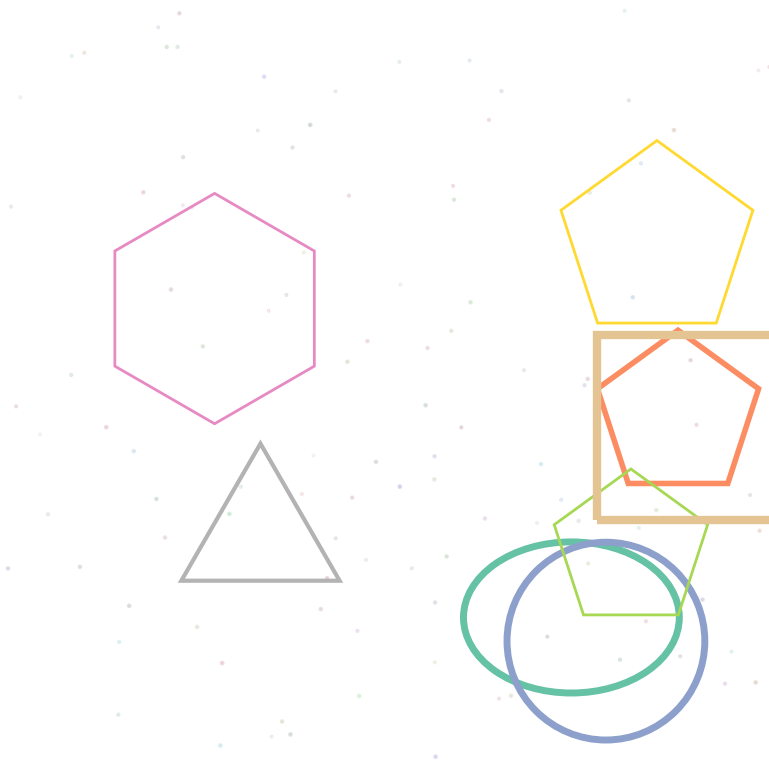[{"shape": "oval", "thickness": 2.5, "radius": 0.7, "center": [0.742, 0.198]}, {"shape": "pentagon", "thickness": 2, "radius": 0.55, "center": [0.881, 0.461]}, {"shape": "circle", "thickness": 2.5, "radius": 0.64, "center": [0.787, 0.167]}, {"shape": "hexagon", "thickness": 1, "radius": 0.75, "center": [0.279, 0.599]}, {"shape": "pentagon", "thickness": 1, "radius": 0.52, "center": [0.819, 0.286]}, {"shape": "pentagon", "thickness": 1, "radius": 0.66, "center": [0.853, 0.686]}, {"shape": "square", "thickness": 3, "radius": 0.6, "center": [0.896, 0.444]}, {"shape": "triangle", "thickness": 1.5, "radius": 0.59, "center": [0.338, 0.305]}]